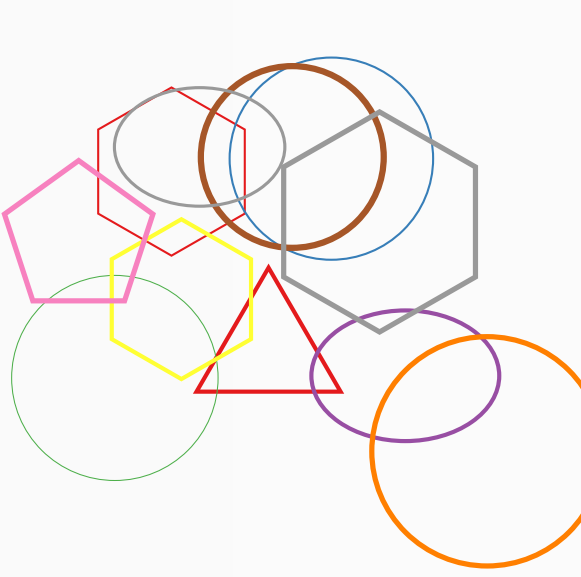[{"shape": "hexagon", "thickness": 1, "radius": 0.73, "center": [0.295, 0.702]}, {"shape": "triangle", "thickness": 2, "radius": 0.72, "center": [0.462, 0.393]}, {"shape": "circle", "thickness": 1, "radius": 0.88, "center": [0.57, 0.724]}, {"shape": "circle", "thickness": 0.5, "radius": 0.89, "center": [0.198, 0.345]}, {"shape": "oval", "thickness": 2, "radius": 0.81, "center": [0.697, 0.348]}, {"shape": "circle", "thickness": 2.5, "radius": 0.99, "center": [0.838, 0.218]}, {"shape": "hexagon", "thickness": 2, "radius": 0.69, "center": [0.312, 0.481]}, {"shape": "circle", "thickness": 3, "radius": 0.79, "center": [0.503, 0.727]}, {"shape": "pentagon", "thickness": 2.5, "radius": 0.67, "center": [0.135, 0.587]}, {"shape": "hexagon", "thickness": 2.5, "radius": 0.95, "center": [0.653, 0.615]}, {"shape": "oval", "thickness": 1.5, "radius": 0.73, "center": [0.343, 0.745]}]